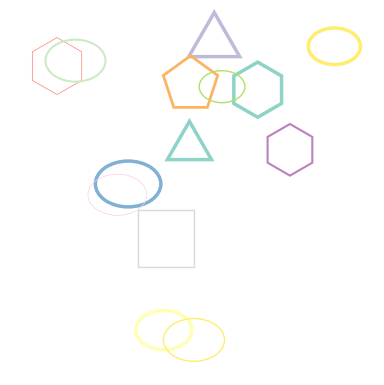[{"shape": "hexagon", "thickness": 2.5, "radius": 0.36, "center": [0.669, 0.767]}, {"shape": "triangle", "thickness": 2.5, "radius": 0.33, "center": [0.492, 0.619]}, {"shape": "oval", "thickness": 2.5, "radius": 0.36, "center": [0.426, 0.143]}, {"shape": "triangle", "thickness": 2.5, "radius": 0.38, "center": [0.556, 0.891]}, {"shape": "hexagon", "thickness": 0.5, "radius": 0.37, "center": [0.148, 0.828]}, {"shape": "oval", "thickness": 2.5, "radius": 0.43, "center": [0.333, 0.522]}, {"shape": "pentagon", "thickness": 2, "radius": 0.37, "center": [0.495, 0.781]}, {"shape": "oval", "thickness": 1, "radius": 0.3, "center": [0.577, 0.775]}, {"shape": "oval", "thickness": 0.5, "radius": 0.38, "center": [0.305, 0.494]}, {"shape": "square", "thickness": 1, "radius": 0.36, "center": [0.432, 0.38]}, {"shape": "hexagon", "thickness": 1.5, "radius": 0.34, "center": [0.753, 0.611]}, {"shape": "oval", "thickness": 1.5, "radius": 0.39, "center": [0.196, 0.842]}, {"shape": "oval", "thickness": 1, "radius": 0.4, "center": [0.504, 0.117]}, {"shape": "oval", "thickness": 2.5, "radius": 0.34, "center": [0.869, 0.88]}]